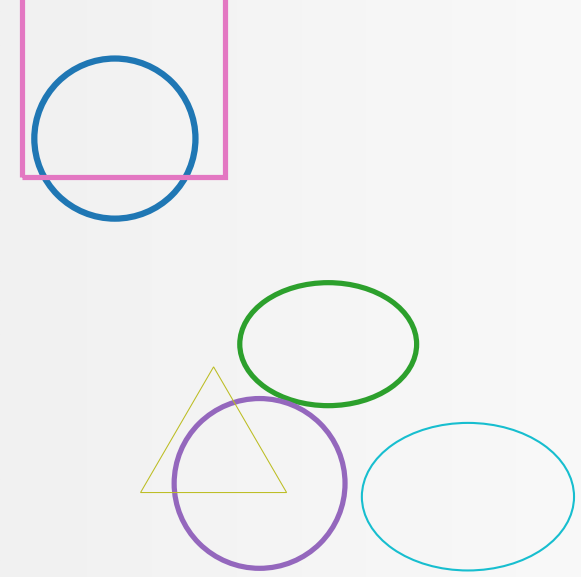[{"shape": "circle", "thickness": 3, "radius": 0.69, "center": [0.198, 0.759]}, {"shape": "oval", "thickness": 2.5, "radius": 0.76, "center": [0.565, 0.403]}, {"shape": "circle", "thickness": 2.5, "radius": 0.73, "center": [0.447, 0.162]}, {"shape": "square", "thickness": 2.5, "radius": 0.87, "center": [0.212, 0.868]}, {"shape": "triangle", "thickness": 0.5, "radius": 0.73, "center": [0.367, 0.219]}, {"shape": "oval", "thickness": 1, "radius": 0.91, "center": [0.805, 0.139]}]